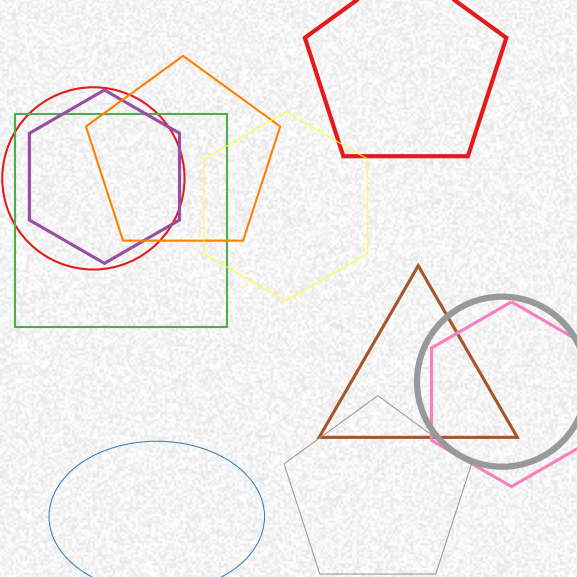[{"shape": "pentagon", "thickness": 2, "radius": 0.92, "center": [0.702, 0.877]}, {"shape": "circle", "thickness": 1, "radius": 0.79, "center": [0.162, 0.69]}, {"shape": "oval", "thickness": 0.5, "radius": 0.93, "center": [0.271, 0.104]}, {"shape": "square", "thickness": 1, "radius": 0.92, "center": [0.209, 0.618]}, {"shape": "hexagon", "thickness": 1.5, "radius": 0.75, "center": [0.181, 0.693]}, {"shape": "pentagon", "thickness": 1, "radius": 0.88, "center": [0.317, 0.726]}, {"shape": "hexagon", "thickness": 0.5, "radius": 0.82, "center": [0.495, 0.642]}, {"shape": "triangle", "thickness": 1.5, "radius": 0.99, "center": [0.724, 0.341]}, {"shape": "hexagon", "thickness": 1.5, "radius": 0.8, "center": [0.886, 0.316]}, {"shape": "pentagon", "thickness": 0.5, "radius": 0.85, "center": [0.654, 0.143]}, {"shape": "circle", "thickness": 3, "radius": 0.74, "center": [0.869, 0.338]}]